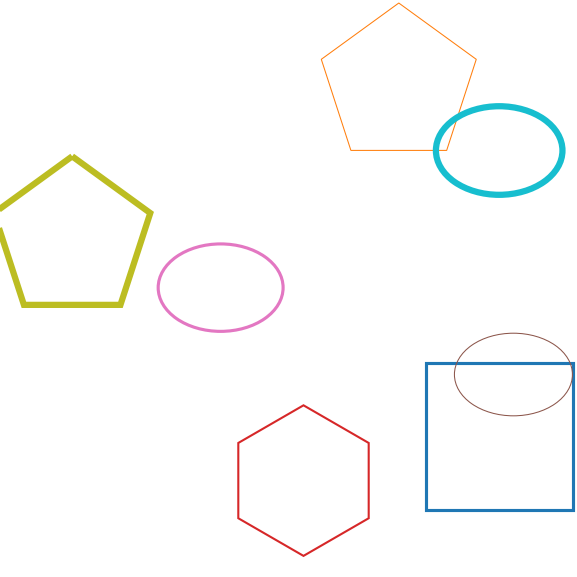[{"shape": "square", "thickness": 1.5, "radius": 0.64, "center": [0.865, 0.244]}, {"shape": "pentagon", "thickness": 0.5, "radius": 0.71, "center": [0.691, 0.853]}, {"shape": "hexagon", "thickness": 1, "radius": 0.65, "center": [0.526, 0.167]}, {"shape": "oval", "thickness": 0.5, "radius": 0.51, "center": [0.889, 0.351]}, {"shape": "oval", "thickness": 1.5, "radius": 0.54, "center": [0.382, 0.501]}, {"shape": "pentagon", "thickness": 3, "radius": 0.71, "center": [0.125, 0.586]}, {"shape": "oval", "thickness": 3, "radius": 0.55, "center": [0.864, 0.738]}]